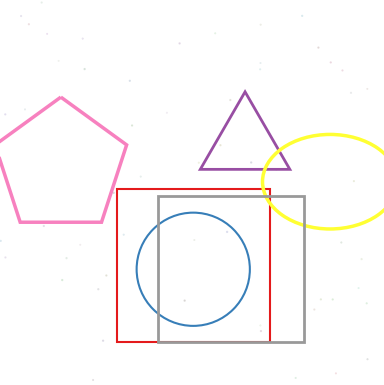[{"shape": "square", "thickness": 1.5, "radius": 0.99, "center": [0.503, 0.311]}, {"shape": "circle", "thickness": 1.5, "radius": 0.74, "center": [0.502, 0.301]}, {"shape": "triangle", "thickness": 2, "radius": 0.67, "center": [0.637, 0.627]}, {"shape": "oval", "thickness": 2.5, "radius": 0.88, "center": [0.857, 0.528]}, {"shape": "pentagon", "thickness": 2.5, "radius": 0.9, "center": [0.158, 0.568]}, {"shape": "square", "thickness": 2, "radius": 0.95, "center": [0.601, 0.302]}]